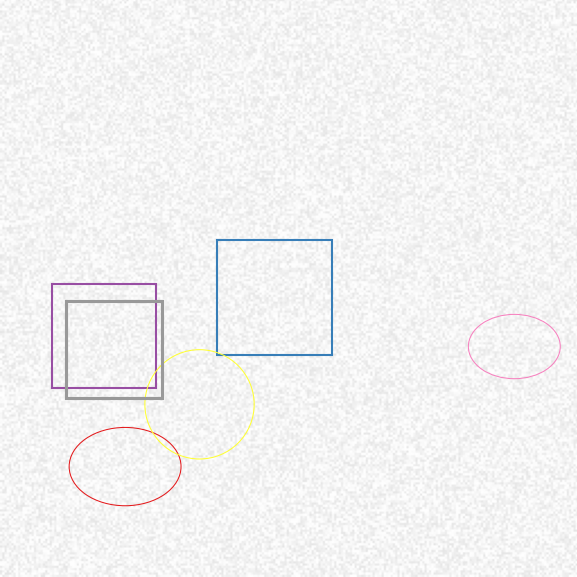[{"shape": "oval", "thickness": 0.5, "radius": 0.48, "center": [0.217, 0.191]}, {"shape": "square", "thickness": 1, "radius": 0.5, "center": [0.475, 0.484]}, {"shape": "square", "thickness": 1, "radius": 0.45, "center": [0.181, 0.417]}, {"shape": "circle", "thickness": 0.5, "radius": 0.47, "center": [0.345, 0.299]}, {"shape": "oval", "thickness": 0.5, "radius": 0.4, "center": [0.891, 0.399]}, {"shape": "square", "thickness": 1.5, "radius": 0.42, "center": [0.197, 0.394]}]